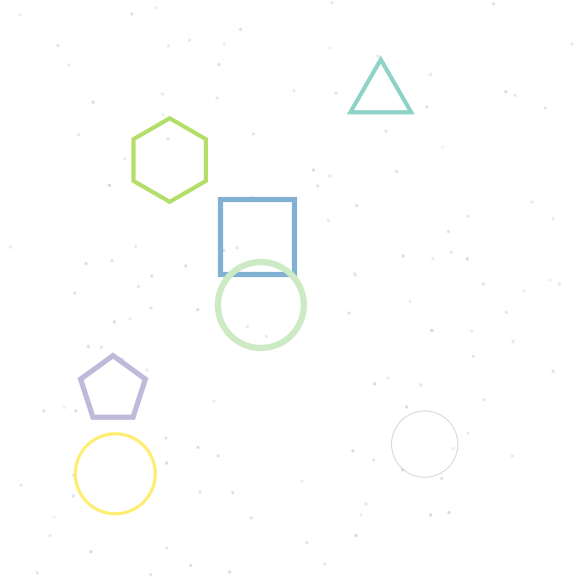[{"shape": "triangle", "thickness": 2, "radius": 0.3, "center": [0.659, 0.835]}, {"shape": "pentagon", "thickness": 2.5, "radius": 0.29, "center": [0.196, 0.324]}, {"shape": "square", "thickness": 2.5, "radius": 0.32, "center": [0.445, 0.59]}, {"shape": "hexagon", "thickness": 2, "radius": 0.36, "center": [0.294, 0.722]}, {"shape": "circle", "thickness": 0.5, "radius": 0.29, "center": [0.735, 0.23]}, {"shape": "circle", "thickness": 3, "radius": 0.37, "center": [0.452, 0.471]}, {"shape": "circle", "thickness": 1.5, "radius": 0.35, "center": [0.2, 0.179]}]